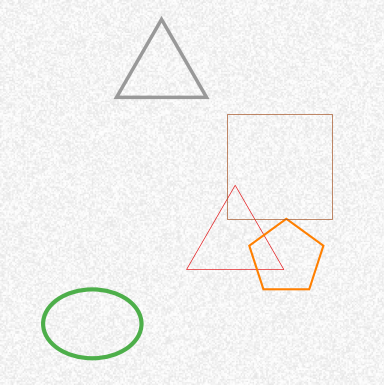[{"shape": "triangle", "thickness": 0.5, "radius": 0.73, "center": [0.611, 0.373]}, {"shape": "oval", "thickness": 3, "radius": 0.64, "center": [0.24, 0.159]}, {"shape": "pentagon", "thickness": 1.5, "radius": 0.51, "center": [0.744, 0.33]}, {"shape": "square", "thickness": 0.5, "radius": 0.68, "center": [0.726, 0.567]}, {"shape": "triangle", "thickness": 2.5, "radius": 0.68, "center": [0.42, 0.815]}]